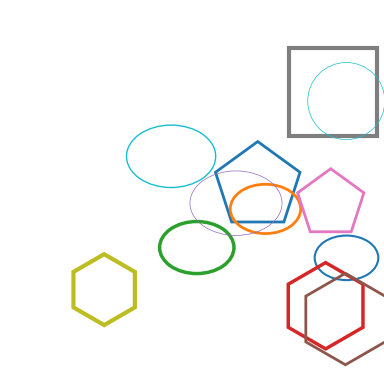[{"shape": "oval", "thickness": 1.5, "radius": 0.41, "center": [0.9, 0.33]}, {"shape": "pentagon", "thickness": 2, "radius": 0.58, "center": [0.669, 0.517]}, {"shape": "oval", "thickness": 2, "radius": 0.46, "center": [0.69, 0.457]}, {"shape": "oval", "thickness": 2.5, "radius": 0.48, "center": [0.511, 0.357]}, {"shape": "hexagon", "thickness": 2.5, "radius": 0.56, "center": [0.846, 0.206]}, {"shape": "oval", "thickness": 0.5, "radius": 0.6, "center": [0.613, 0.472]}, {"shape": "hexagon", "thickness": 2, "radius": 0.59, "center": [0.897, 0.171]}, {"shape": "pentagon", "thickness": 2, "radius": 0.45, "center": [0.859, 0.471]}, {"shape": "square", "thickness": 3, "radius": 0.57, "center": [0.865, 0.761]}, {"shape": "hexagon", "thickness": 3, "radius": 0.46, "center": [0.271, 0.248]}, {"shape": "oval", "thickness": 1, "radius": 0.58, "center": [0.444, 0.594]}, {"shape": "circle", "thickness": 0.5, "radius": 0.5, "center": [0.899, 0.738]}]